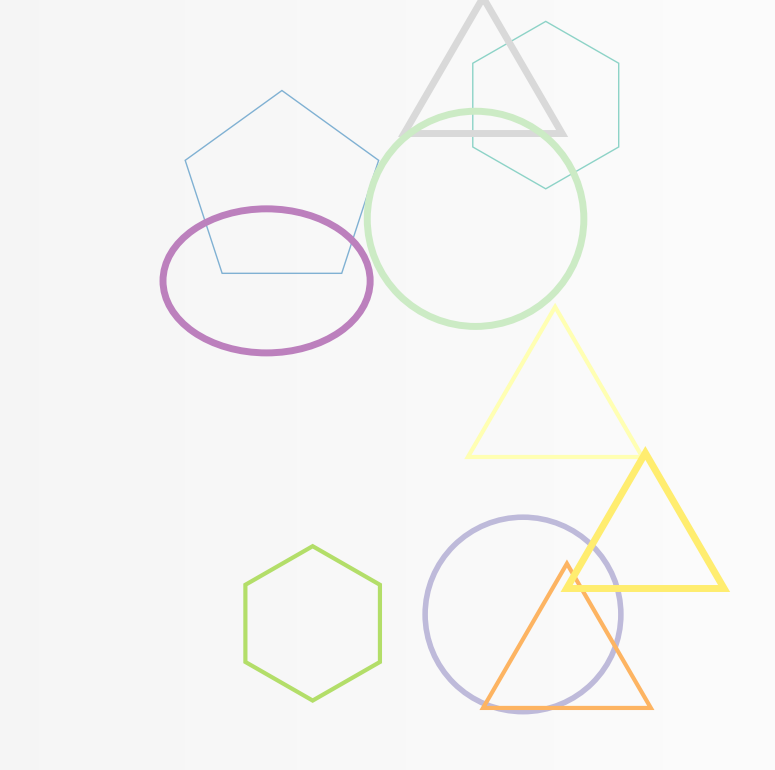[{"shape": "hexagon", "thickness": 0.5, "radius": 0.54, "center": [0.704, 0.864]}, {"shape": "triangle", "thickness": 1.5, "radius": 0.65, "center": [0.716, 0.471]}, {"shape": "circle", "thickness": 2, "radius": 0.63, "center": [0.675, 0.202]}, {"shape": "pentagon", "thickness": 0.5, "radius": 0.66, "center": [0.364, 0.751]}, {"shape": "triangle", "thickness": 1.5, "radius": 0.63, "center": [0.732, 0.143]}, {"shape": "hexagon", "thickness": 1.5, "radius": 0.5, "center": [0.403, 0.19]}, {"shape": "triangle", "thickness": 2.5, "radius": 0.59, "center": [0.623, 0.885]}, {"shape": "oval", "thickness": 2.5, "radius": 0.67, "center": [0.344, 0.635]}, {"shape": "circle", "thickness": 2.5, "radius": 0.7, "center": [0.614, 0.716]}, {"shape": "triangle", "thickness": 2.5, "radius": 0.59, "center": [0.833, 0.294]}]